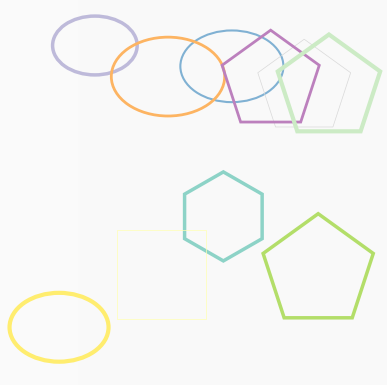[{"shape": "hexagon", "thickness": 2.5, "radius": 0.58, "center": [0.576, 0.438]}, {"shape": "square", "thickness": 0.5, "radius": 0.57, "center": [0.416, 0.287]}, {"shape": "oval", "thickness": 2.5, "radius": 0.55, "center": [0.245, 0.882]}, {"shape": "oval", "thickness": 1.5, "radius": 0.66, "center": [0.598, 0.828]}, {"shape": "oval", "thickness": 2, "radius": 0.73, "center": [0.434, 0.801]}, {"shape": "pentagon", "thickness": 2.5, "radius": 0.75, "center": [0.821, 0.295]}, {"shape": "pentagon", "thickness": 0.5, "radius": 0.63, "center": [0.785, 0.772]}, {"shape": "pentagon", "thickness": 2, "radius": 0.66, "center": [0.699, 0.79]}, {"shape": "pentagon", "thickness": 3, "radius": 0.7, "center": [0.849, 0.771]}, {"shape": "oval", "thickness": 3, "radius": 0.64, "center": [0.152, 0.15]}]